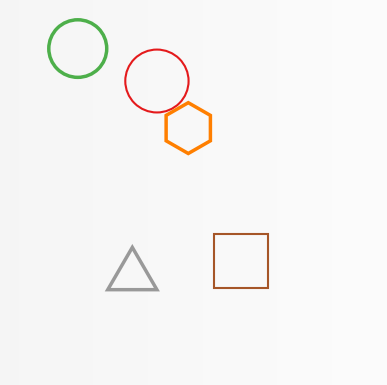[{"shape": "circle", "thickness": 1.5, "radius": 0.41, "center": [0.405, 0.79]}, {"shape": "circle", "thickness": 2.5, "radius": 0.37, "center": [0.201, 0.874]}, {"shape": "hexagon", "thickness": 2.5, "radius": 0.33, "center": [0.486, 0.667]}, {"shape": "square", "thickness": 1.5, "radius": 0.35, "center": [0.622, 0.322]}, {"shape": "triangle", "thickness": 2.5, "radius": 0.37, "center": [0.341, 0.284]}]